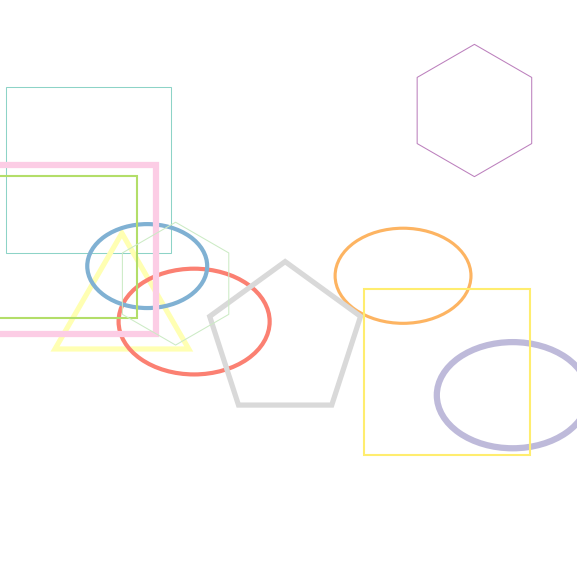[{"shape": "square", "thickness": 0.5, "radius": 0.72, "center": [0.153, 0.704]}, {"shape": "triangle", "thickness": 2.5, "radius": 0.67, "center": [0.211, 0.462]}, {"shape": "oval", "thickness": 3, "radius": 0.66, "center": [0.888, 0.315]}, {"shape": "oval", "thickness": 2, "radius": 0.65, "center": [0.336, 0.442]}, {"shape": "oval", "thickness": 2, "radius": 0.52, "center": [0.255, 0.538]}, {"shape": "oval", "thickness": 1.5, "radius": 0.59, "center": [0.698, 0.522]}, {"shape": "square", "thickness": 1, "radius": 0.61, "center": [0.115, 0.571]}, {"shape": "square", "thickness": 3, "radius": 0.73, "center": [0.124, 0.567]}, {"shape": "pentagon", "thickness": 2.5, "radius": 0.69, "center": [0.494, 0.409]}, {"shape": "hexagon", "thickness": 0.5, "radius": 0.57, "center": [0.822, 0.808]}, {"shape": "hexagon", "thickness": 0.5, "radius": 0.53, "center": [0.304, 0.508]}, {"shape": "square", "thickness": 1, "radius": 0.72, "center": [0.774, 0.355]}]